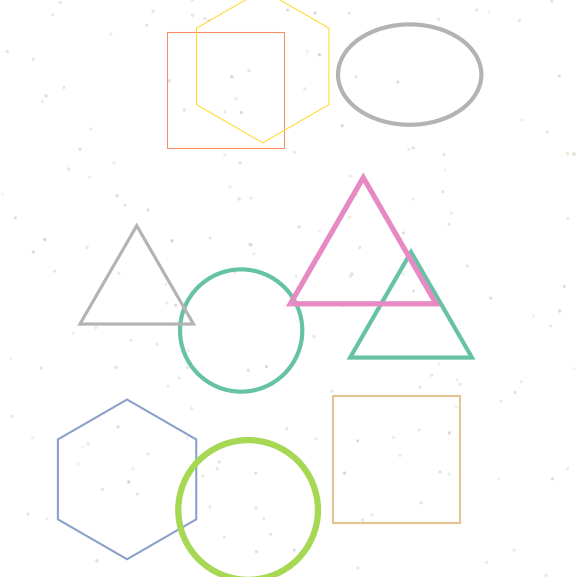[{"shape": "circle", "thickness": 2, "radius": 0.53, "center": [0.418, 0.427]}, {"shape": "triangle", "thickness": 2, "radius": 0.61, "center": [0.712, 0.441]}, {"shape": "square", "thickness": 0.5, "radius": 0.5, "center": [0.391, 0.844]}, {"shape": "hexagon", "thickness": 1, "radius": 0.69, "center": [0.22, 0.169]}, {"shape": "triangle", "thickness": 2.5, "radius": 0.73, "center": [0.629, 0.546]}, {"shape": "circle", "thickness": 3, "radius": 0.6, "center": [0.43, 0.116]}, {"shape": "hexagon", "thickness": 0.5, "radius": 0.66, "center": [0.455, 0.884]}, {"shape": "square", "thickness": 1, "radius": 0.55, "center": [0.687, 0.203]}, {"shape": "triangle", "thickness": 1.5, "radius": 0.57, "center": [0.237, 0.495]}, {"shape": "oval", "thickness": 2, "radius": 0.62, "center": [0.709, 0.87]}]